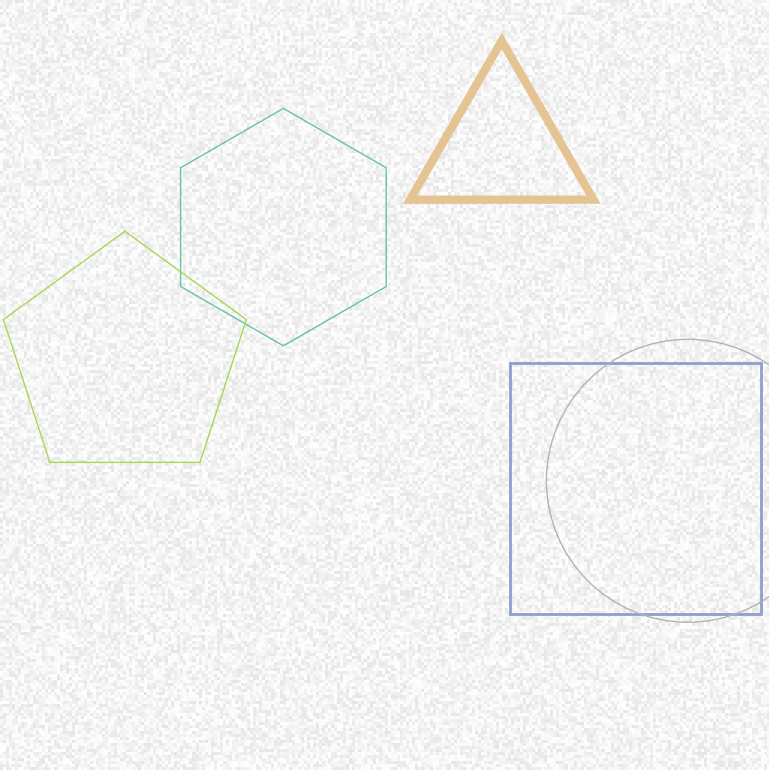[{"shape": "hexagon", "thickness": 0.5, "radius": 0.77, "center": [0.368, 0.705]}, {"shape": "square", "thickness": 1, "radius": 0.81, "center": [0.826, 0.365]}, {"shape": "pentagon", "thickness": 0.5, "radius": 0.83, "center": [0.162, 0.534]}, {"shape": "triangle", "thickness": 3, "radius": 0.69, "center": [0.652, 0.809]}, {"shape": "circle", "thickness": 0.5, "radius": 0.92, "center": [0.893, 0.376]}]